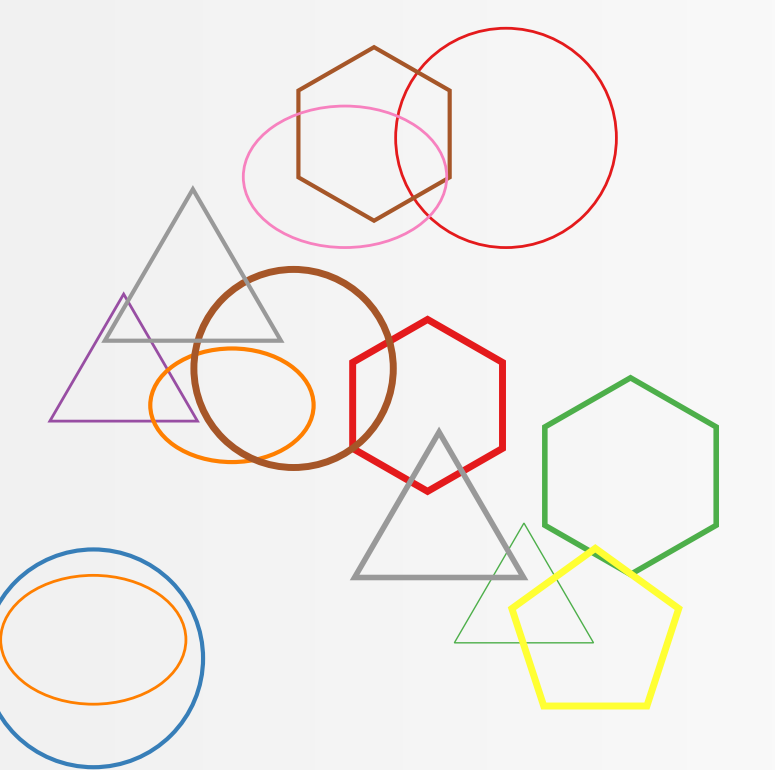[{"shape": "circle", "thickness": 1, "radius": 0.71, "center": [0.653, 0.821]}, {"shape": "hexagon", "thickness": 2.5, "radius": 0.56, "center": [0.552, 0.473]}, {"shape": "circle", "thickness": 1.5, "radius": 0.71, "center": [0.121, 0.145]}, {"shape": "triangle", "thickness": 0.5, "radius": 0.52, "center": [0.676, 0.217]}, {"shape": "hexagon", "thickness": 2, "radius": 0.64, "center": [0.814, 0.382]}, {"shape": "triangle", "thickness": 1, "radius": 0.55, "center": [0.16, 0.508]}, {"shape": "oval", "thickness": 1.5, "radius": 0.53, "center": [0.299, 0.474]}, {"shape": "oval", "thickness": 1, "radius": 0.6, "center": [0.12, 0.169]}, {"shape": "pentagon", "thickness": 2.5, "radius": 0.57, "center": [0.768, 0.175]}, {"shape": "hexagon", "thickness": 1.5, "radius": 0.56, "center": [0.483, 0.826]}, {"shape": "circle", "thickness": 2.5, "radius": 0.64, "center": [0.379, 0.521]}, {"shape": "oval", "thickness": 1, "radius": 0.66, "center": [0.445, 0.77]}, {"shape": "triangle", "thickness": 1.5, "radius": 0.66, "center": [0.249, 0.623]}, {"shape": "triangle", "thickness": 2, "radius": 0.63, "center": [0.567, 0.313]}]